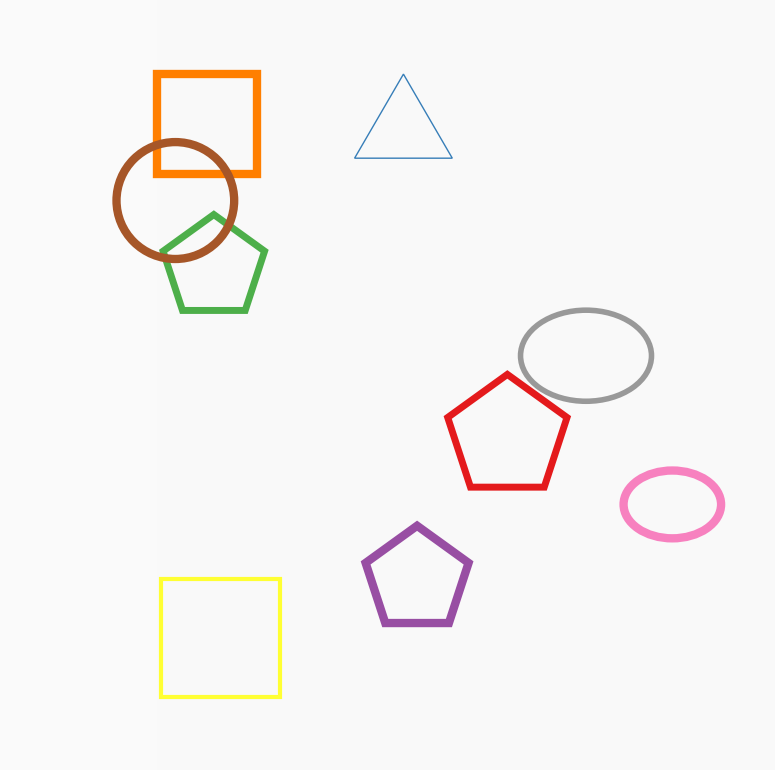[{"shape": "pentagon", "thickness": 2.5, "radius": 0.4, "center": [0.655, 0.433]}, {"shape": "triangle", "thickness": 0.5, "radius": 0.36, "center": [0.521, 0.831]}, {"shape": "pentagon", "thickness": 2.5, "radius": 0.34, "center": [0.276, 0.653]}, {"shape": "pentagon", "thickness": 3, "radius": 0.35, "center": [0.538, 0.247]}, {"shape": "square", "thickness": 3, "radius": 0.32, "center": [0.267, 0.839]}, {"shape": "square", "thickness": 1.5, "radius": 0.38, "center": [0.285, 0.171]}, {"shape": "circle", "thickness": 3, "radius": 0.38, "center": [0.226, 0.74]}, {"shape": "oval", "thickness": 3, "radius": 0.31, "center": [0.868, 0.345]}, {"shape": "oval", "thickness": 2, "radius": 0.42, "center": [0.756, 0.538]}]